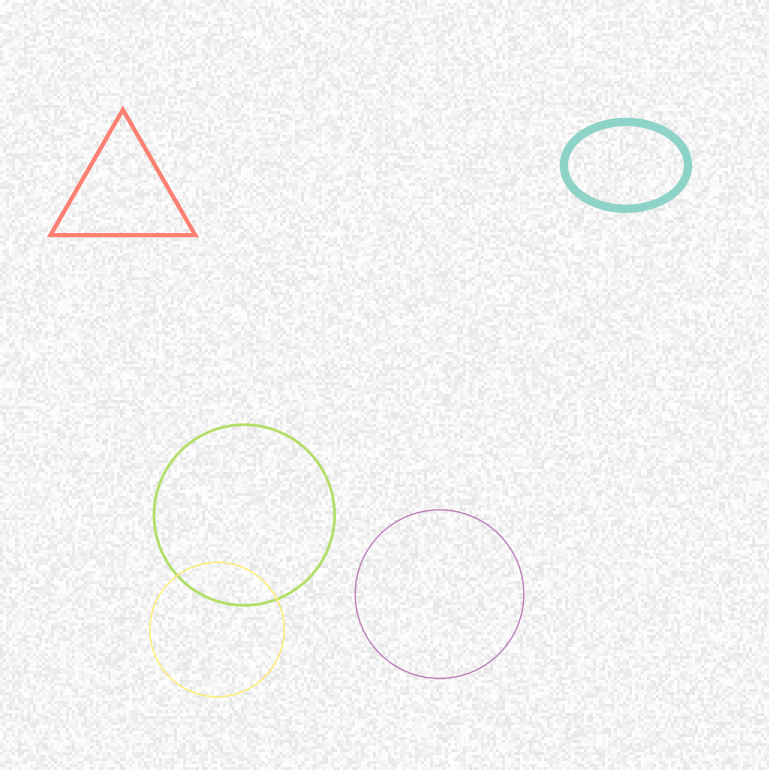[{"shape": "oval", "thickness": 3, "radius": 0.4, "center": [0.813, 0.785]}, {"shape": "triangle", "thickness": 1.5, "radius": 0.54, "center": [0.16, 0.749]}, {"shape": "circle", "thickness": 1, "radius": 0.59, "center": [0.317, 0.331]}, {"shape": "circle", "thickness": 0.5, "radius": 0.55, "center": [0.571, 0.228]}, {"shape": "circle", "thickness": 0.5, "radius": 0.44, "center": [0.282, 0.182]}]